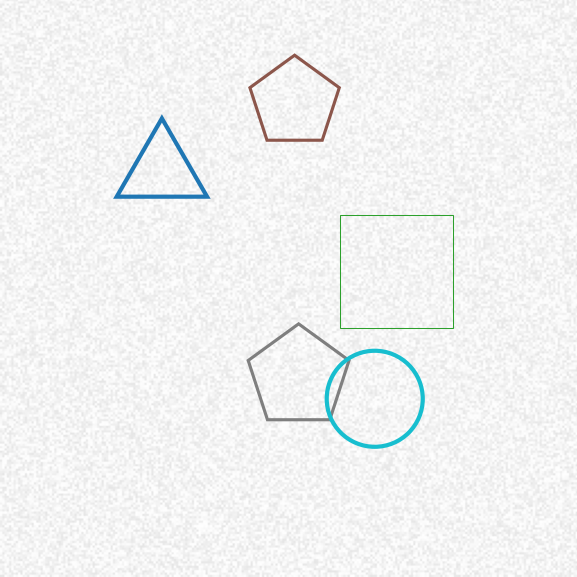[{"shape": "triangle", "thickness": 2, "radius": 0.45, "center": [0.28, 0.704]}, {"shape": "square", "thickness": 0.5, "radius": 0.49, "center": [0.686, 0.529]}, {"shape": "pentagon", "thickness": 1.5, "radius": 0.41, "center": [0.51, 0.822]}, {"shape": "pentagon", "thickness": 1.5, "radius": 0.46, "center": [0.517, 0.347]}, {"shape": "circle", "thickness": 2, "radius": 0.42, "center": [0.649, 0.309]}]